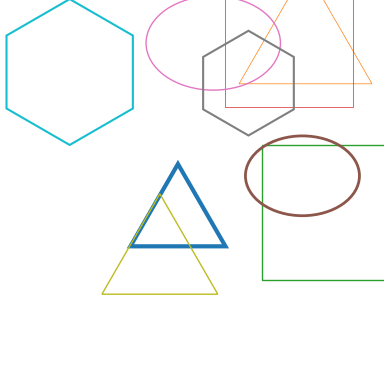[{"shape": "triangle", "thickness": 3, "radius": 0.71, "center": [0.462, 0.431]}, {"shape": "triangle", "thickness": 0.5, "radius": 1.0, "center": [0.794, 0.882]}, {"shape": "square", "thickness": 1, "radius": 0.88, "center": [0.856, 0.448]}, {"shape": "square", "thickness": 0.5, "radius": 0.83, "center": [0.751, 0.888]}, {"shape": "oval", "thickness": 2, "radius": 0.74, "center": [0.786, 0.543]}, {"shape": "oval", "thickness": 1, "radius": 0.87, "center": [0.554, 0.888]}, {"shape": "hexagon", "thickness": 1.5, "radius": 0.68, "center": [0.645, 0.784]}, {"shape": "triangle", "thickness": 1, "radius": 0.87, "center": [0.415, 0.323]}, {"shape": "hexagon", "thickness": 1.5, "radius": 0.95, "center": [0.181, 0.813]}]